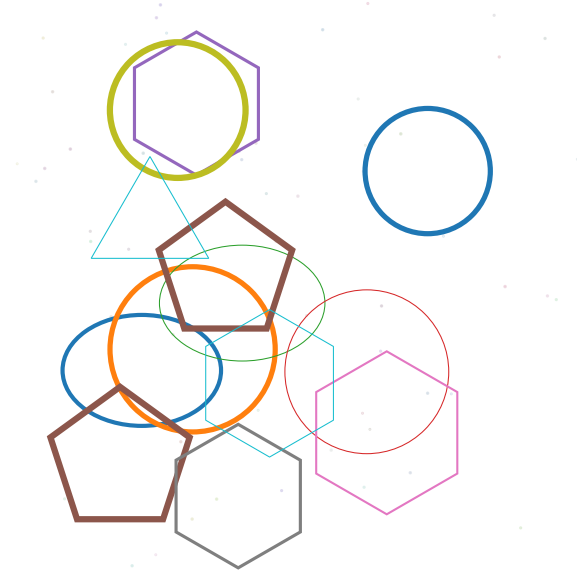[{"shape": "circle", "thickness": 2.5, "radius": 0.54, "center": [0.741, 0.703]}, {"shape": "oval", "thickness": 2, "radius": 0.69, "center": [0.246, 0.358]}, {"shape": "circle", "thickness": 2.5, "radius": 0.72, "center": [0.334, 0.394]}, {"shape": "oval", "thickness": 0.5, "radius": 0.72, "center": [0.419, 0.474]}, {"shape": "circle", "thickness": 0.5, "radius": 0.71, "center": [0.635, 0.355]}, {"shape": "hexagon", "thickness": 1.5, "radius": 0.62, "center": [0.34, 0.82]}, {"shape": "pentagon", "thickness": 3, "radius": 0.61, "center": [0.39, 0.528]}, {"shape": "pentagon", "thickness": 3, "radius": 0.63, "center": [0.208, 0.203]}, {"shape": "hexagon", "thickness": 1, "radius": 0.71, "center": [0.67, 0.25]}, {"shape": "hexagon", "thickness": 1.5, "radius": 0.62, "center": [0.412, 0.14]}, {"shape": "circle", "thickness": 3, "radius": 0.59, "center": [0.308, 0.809]}, {"shape": "hexagon", "thickness": 0.5, "radius": 0.64, "center": [0.467, 0.335]}, {"shape": "triangle", "thickness": 0.5, "radius": 0.59, "center": [0.26, 0.611]}]